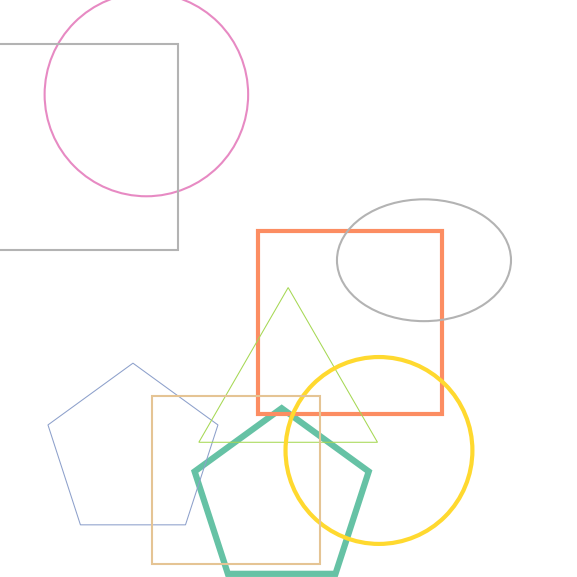[{"shape": "pentagon", "thickness": 3, "radius": 0.79, "center": [0.488, 0.134]}, {"shape": "square", "thickness": 2, "radius": 0.79, "center": [0.606, 0.441]}, {"shape": "pentagon", "thickness": 0.5, "radius": 0.77, "center": [0.23, 0.216]}, {"shape": "circle", "thickness": 1, "radius": 0.88, "center": [0.253, 0.835]}, {"shape": "triangle", "thickness": 0.5, "radius": 0.89, "center": [0.499, 0.323]}, {"shape": "circle", "thickness": 2, "radius": 0.81, "center": [0.656, 0.219]}, {"shape": "square", "thickness": 1, "radius": 0.73, "center": [0.409, 0.168]}, {"shape": "oval", "thickness": 1, "radius": 0.75, "center": [0.734, 0.548]}, {"shape": "square", "thickness": 1, "radius": 0.89, "center": [0.13, 0.745]}]